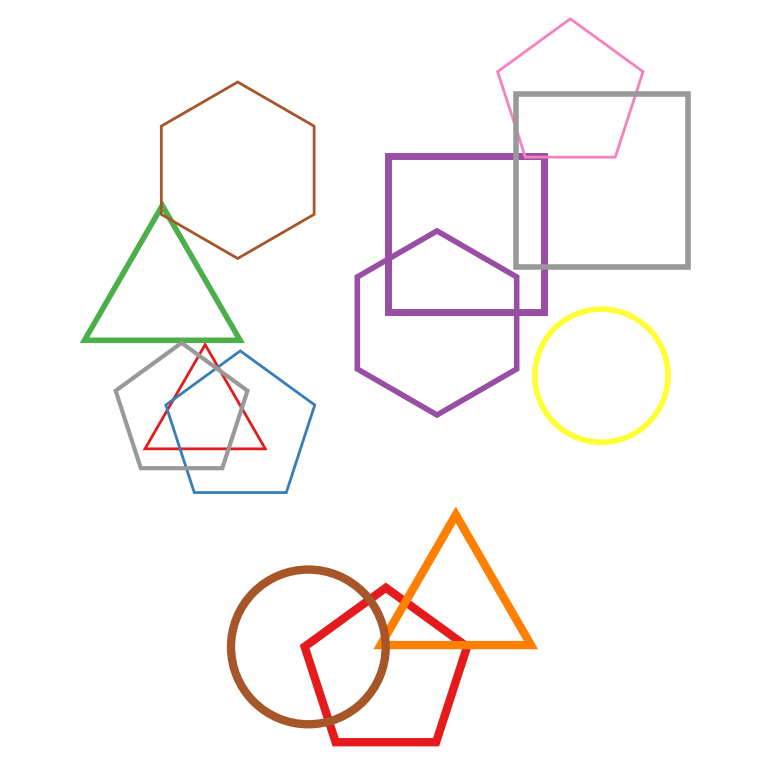[{"shape": "triangle", "thickness": 1, "radius": 0.45, "center": [0.266, 0.462]}, {"shape": "pentagon", "thickness": 3, "radius": 0.55, "center": [0.501, 0.126]}, {"shape": "pentagon", "thickness": 1, "radius": 0.51, "center": [0.312, 0.443]}, {"shape": "triangle", "thickness": 2, "radius": 0.58, "center": [0.211, 0.616]}, {"shape": "square", "thickness": 2.5, "radius": 0.51, "center": [0.605, 0.696]}, {"shape": "hexagon", "thickness": 2, "radius": 0.6, "center": [0.568, 0.581]}, {"shape": "triangle", "thickness": 3, "radius": 0.56, "center": [0.592, 0.219]}, {"shape": "circle", "thickness": 2, "radius": 0.43, "center": [0.781, 0.512]}, {"shape": "circle", "thickness": 3, "radius": 0.5, "center": [0.4, 0.16]}, {"shape": "hexagon", "thickness": 1, "radius": 0.57, "center": [0.309, 0.779]}, {"shape": "pentagon", "thickness": 1, "radius": 0.5, "center": [0.741, 0.876]}, {"shape": "square", "thickness": 2, "radius": 0.56, "center": [0.782, 0.765]}, {"shape": "pentagon", "thickness": 1.5, "radius": 0.45, "center": [0.236, 0.465]}]